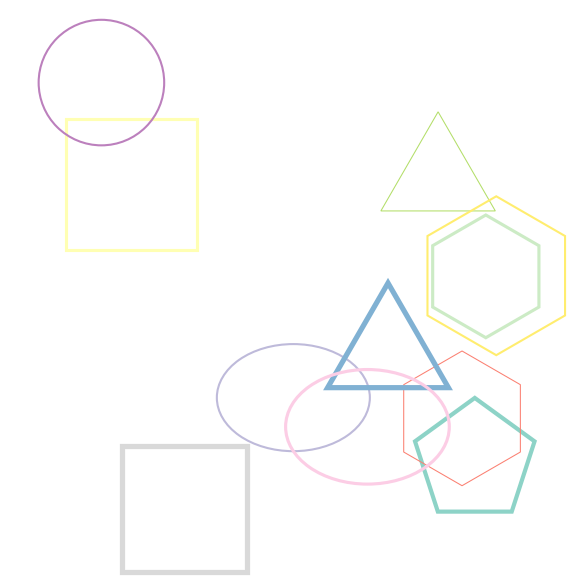[{"shape": "pentagon", "thickness": 2, "radius": 0.54, "center": [0.822, 0.201]}, {"shape": "square", "thickness": 1.5, "radius": 0.57, "center": [0.228, 0.679]}, {"shape": "oval", "thickness": 1, "radius": 0.66, "center": [0.508, 0.311]}, {"shape": "hexagon", "thickness": 0.5, "radius": 0.58, "center": [0.8, 0.275]}, {"shape": "triangle", "thickness": 2.5, "radius": 0.6, "center": [0.672, 0.388]}, {"shape": "triangle", "thickness": 0.5, "radius": 0.57, "center": [0.759, 0.691]}, {"shape": "oval", "thickness": 1.5, "radius": 0.71, "center": [0.636, 0.26]}, {"shape": "square", "thickness": 2.5, "radius": 0.54, "center": [0.319, 0.118]}, {"shape": "circle", "thickness": 1, "radius": 0.54, "center": [0.176, 0.856]}, {"shape": "hexagon", "thickness": 1.5, "radius": 0.53, "center": [0.841, 0.521]}, {"shape": "hexagon", "thickness": 1, "radius": 0.69, "center": [0.859, 0.522]}]